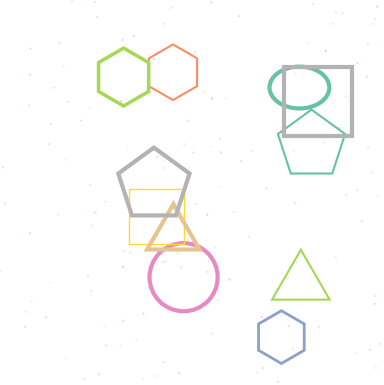[{"shape": "pentagon", "thickness": 1.5, "radius": 0.46, "center": [0.809, 0.624]}, {"shape": "oval", "thickness": 3, "radius": 0.39, "center": [0.778, 0.773]}, {"shape": "hexagon", "thickness": 1.5, "radius": 0.36, "center": [0.449, 0.812]}, {"shape": "hexagon", "thickness": 2, "radius": 0.34, "center": [0.731, 0.124]}, {"shape": "circle", "thickness": 3, "radius": 0.44, "center": [0.477, 0.28]}, {"shape": "hexagon", "thickness": 2.5, "radius": 0.38, "center": [0.321, 0.8]}, {"shape": "triangle", "thickness": 1.5, "radius": 0.43, "center": [0.781, 0.265]}, {"shape": "square", "thickness": 1, "radius": 0.36, "center": [0.407, 0.437]}, {"shape": "triangle", "thickness": 3, "radius": 0.39, "center": [0.45, 0.391]}, {"shape": "pentagon", "thickness": 3, "radius": 0.49, "center": [0.4, 0.519]}, {"shape": "square", "thickness": 3, "radius": 0.44, "center": [0.827, 0.736]}]